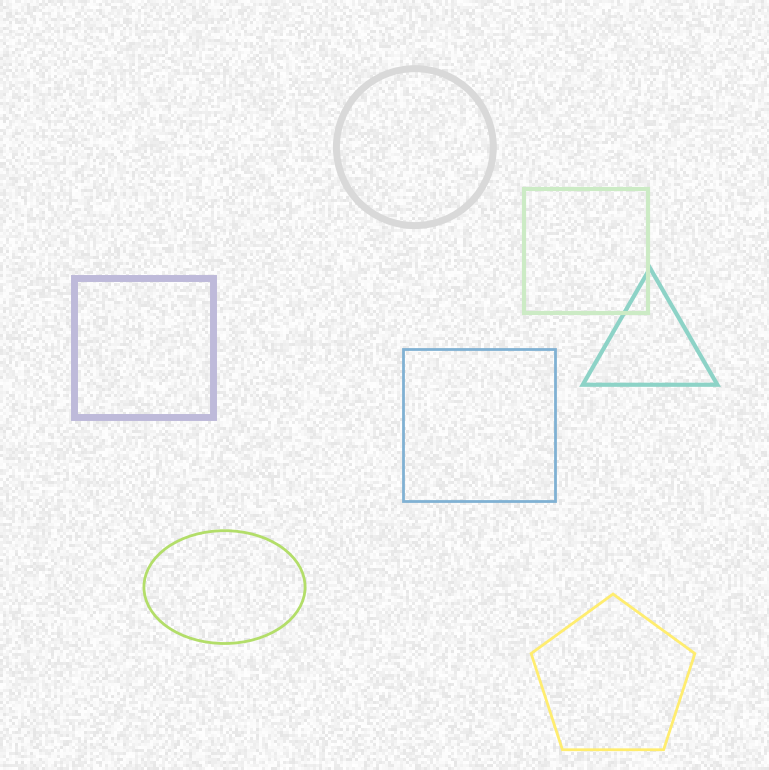[{"shape": "triangle", "thickness": 1.5, "radius": 0.5, "center": [0.844, 0.551]}, {"shape": "square", "thickness": 2.5, "radius": 0.45, "center": [0.186, 0.548]}, {"shape": "square", "thickness": 1, "radius": 0.49, "center": [0.622, 0.448]}, {"shape": "oval", "thickness": 1, "radius": 0.52, "center": [0.292, 0.238]}, {"shape": "circle", "thickness": 2.5, "radius": 0.51, "center": [0.539, 0.809]}, {"shape": "square", "thickness": 1.5, "radius": 0.4, "center": [0.762, 0.674]}, {"shape": "pentagon", "thickness": 1, "radius": 0.56, "center": [0.796, 0.117]}]